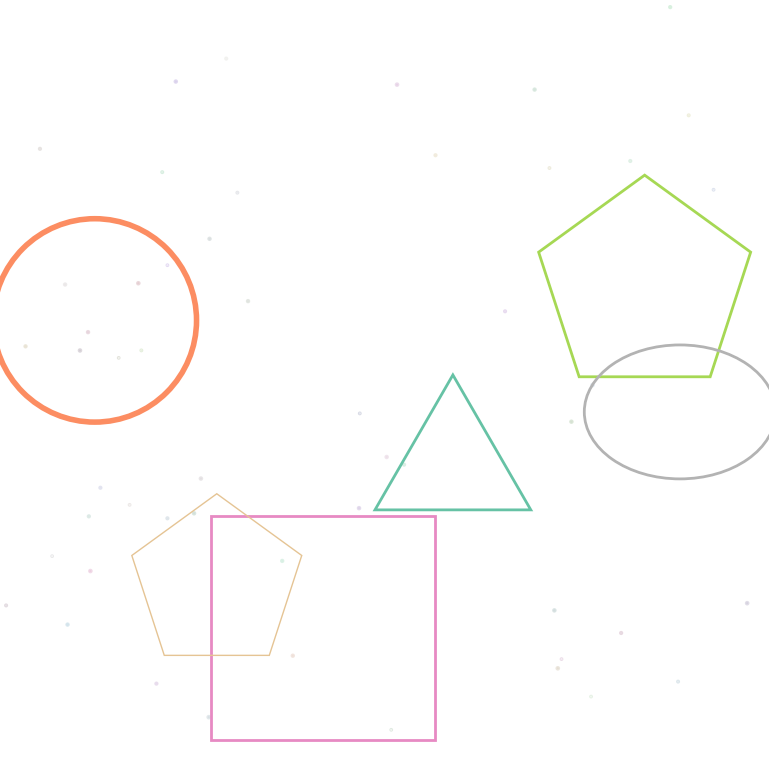[{"shape": "triangle", "thickness": 1, "radius": 0.58, "center": [0.588, 0.396]}, {"shape": "circle", "thickness": 2, "radius": 0.66, "center": [0.123, 0.584]}, {"shape": "square", "thickness": 1, "radius": 0.73, "center": [0.42, 0.184]}, {"shape": "pentagon", "thickness": 1, "radius": 0.72, "center": [0.837, 0.628]}, {"shape": "pentagon", "thickness": 0.5, "radius": 0.58, "center": [0.282, 0.243]}, {"shape": "oval", "thickness": 1, "radius": 0.62, "center": [0.883, 0.465]}]